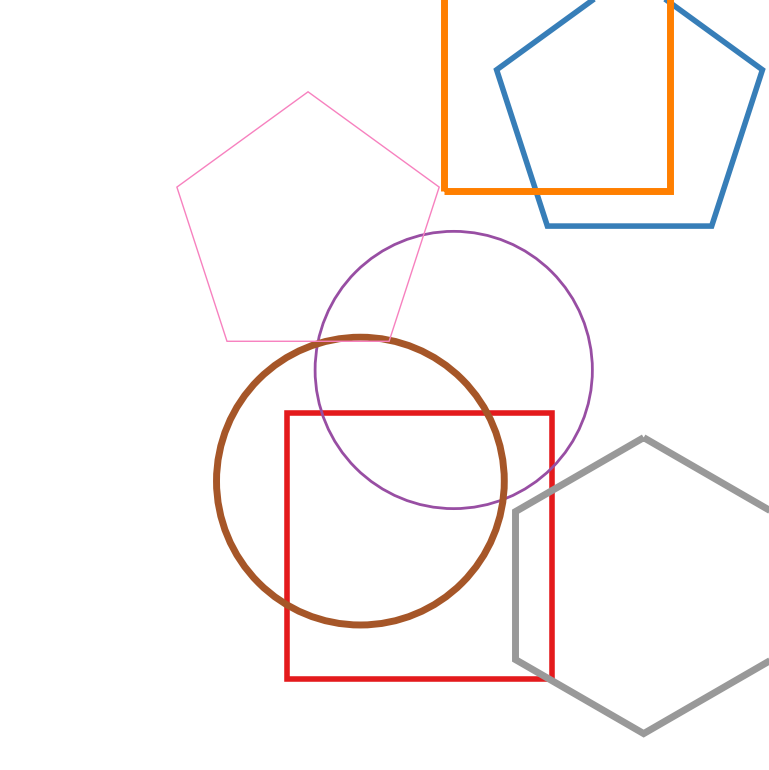[{"shape": "square", "thickness": 2, "radius": 0.86, "center": [0.545, 0.291]}, {"shape": "pentagon", "thickness": 2, "radius": 0.91, "center": [0.818, 0.853]}, {"shape": "circle", "thickness": 1, "radius": 0.9, "center": [0.589, 0.519]}, {"shape": "square", "thickness": 2.5, "radius": 0.73, "center": [0.723, 0.898]}, {"shape": "circle", "thickness": 2.5, "radius": 0.93, "center": [0.468, 0.375]}, {"shape": "pentagon", "thickness": 0.5, "radius": 0.9, "center": [0.4, 0.702]}, {"shape": "hexagon", "thickness": 2.5, "radius": 0.96, "center": [0.836, 0.239]}]